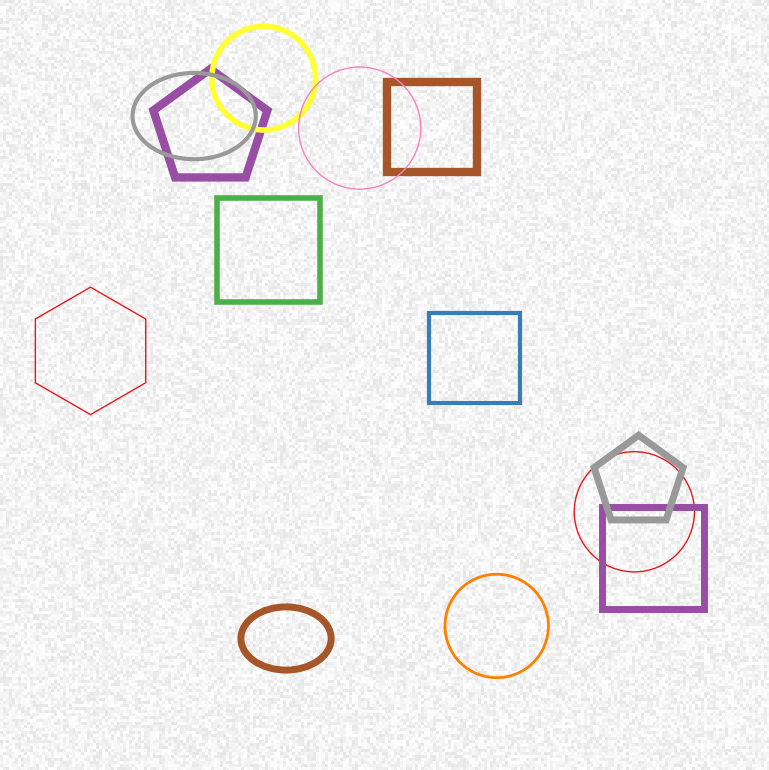[{"shape": "hexagon", "thickness": 0.5, "radius": 0.41, "center": [0.118, 0.544]}, {"shape": "circle", "thickness": 0.5, "radius": 0.39, "center": [0.824, 0.335]}, {"shape": "square", "thickness": 1.5, "radius": 0.29, "center": [0.616, 0.535]}, {"shape": "square", "thickness": 2, "radius": 0.34, "center": [0.349, 0.675]}, {"shape": "square", "thickness": 2.5, "radius": 0.33, "center": [0.848, 0.275]}, {"shape": "pentagon", "thickness": 3, "radius": 0.39, "center": [0.273, 0.833]}, {"shape": "circle", "thickness": 1, "radius": 0.34, "center": [0.645, 0.187]}, {"shape": "circle", "thickness": 2, "radius": 0.34, "center": [0.342, 0.898]}, {"shape": "square", "thickness": 3, "radius": 0.29, "center": [0.562, 0.835]}, {"shape": "oval", "thickness": 2.5, "radius": 0.29, "center": [0.371, 0.171]}, {"shape": "circle", "thickness": 0.5, "radius": 0.4, "center": [0.467, 0.834]}, {"shape": "pentagon", "thickness": 2.5, "radius": 0.3, "center": [0.829, 0.374]}, {"shape": "oval", "thickness": 1.5, "radius": 0.4, "center": [0.252, 0.849]}]